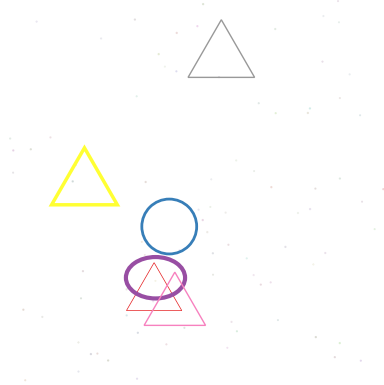[{"shape": "triangle", "thickness": 0.5, "radius": 0.41, "center": [0.4, 0.235]}, {"shape": "circle", "thickness": 2, "radius": 0.36, "center": [0.44, 0.412]}, {"shape": "oval", "thickness": 3, "radius": 0.38, "center": [0.404, 0.279]}, {"shape": "triangle", "thickness": 2.5, "radius": 0.49, "center": [0.219, 0.517]}, {"shape": "triangle", "thickness": 1, "radius": 0.46, "center": [0.454, 0.201]}, {"shape": "triangle", "thickness": 1, "radius": 0.5, "center": [0.575, 0.849]}]